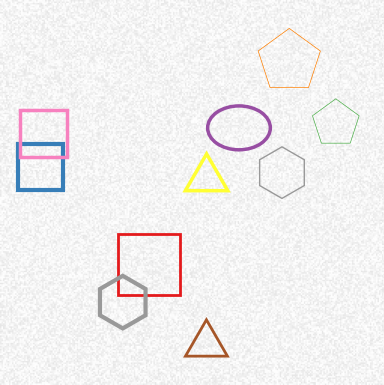[{"shape": "square", "thickness": 2, "radius": 0.4, "center": [0.388, 0.313]}, {"shape": "square", "thickness": 3, "radius": 0.3, "center": [0.105, 0.566]}, {"shape": "pentagon", "thickness": 0.5, "radius": 0.32, "center": [0.872, 0.68]}, {"shape": "oval", "thickness": 2.5, "radius": 0.41, "center": [0.621, 0.668]}, {"shape": "pentagon", "thickness": 0.5, "radius": 0.42, "center": [0.751, 0.841]}, {"shape": "triangle", "thickness": 2.5, "radius": 0.32, "center": [0.537, 0.537]}, {"shape": "triangle", "thickness": 2, "radius": 0.31, "center": [0.536, 0.106]}, {"shape": "square", "thickness": 2.5, "radius": 0.3, "center": [0.112, 0.654]}, {"shape": "hexagon", "thickness": 3, "radius": 0.34, "center": [0.319, 0.215]}, {"shape": "hexagon", "thickness": 1, "radius": 0.33, "center": [0.732, 0.552]}]